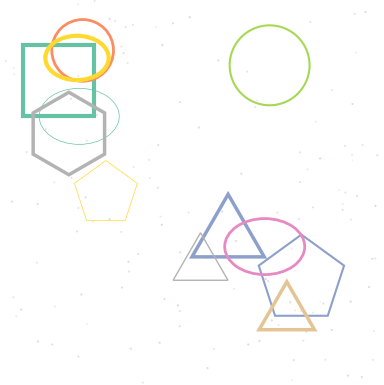[{"shape": "oval", "thickness": 0.5, "radius": 0.52, "center": [0.206, 0.698]}, {"shape": "square", "thickness": 3, "radius": 0.46, "center": [0.152, 0.792]}, {"shape": "circle", "thickness": 2, "radius": 0.4, "center": [0.215, 0.869]}, {"shape": "triangle", "thickness": 2.5, "radius": 0.54, "center": [0.593, 0.387]}, {"shape": "pentagon", "thickness": 1.5, "radius": 0.58, "center": [0.783, 0.274]}, {"shape": "oval", "thickness": 2, "radius": 0.52, "center": [0.688, 0.36]}, {"shape": "circle", "thickness": 1.5, "radius": 0.52, "center": [0.7, 0.83]}, {"shape": "pentagon", "thickness": 0.5, "radius": 0.43, "center": [0.275, 0.497]}, {"shape": "oval", "thickness": 3, "radius": 0.41, "center": [0.2, 0.849]}, {"shape": "triangle", "thickness": 2.5, "radius": 0.41, "center": [0.745, 0.185]}, {"shape": "triangle", "thickness": 1, "radius": 0.41, "center": [0.521, 0.313]}, {"shape": "hexagon", "thickness": 2.5, "radius": 0.54, "center": [0.179, 0.653]}]